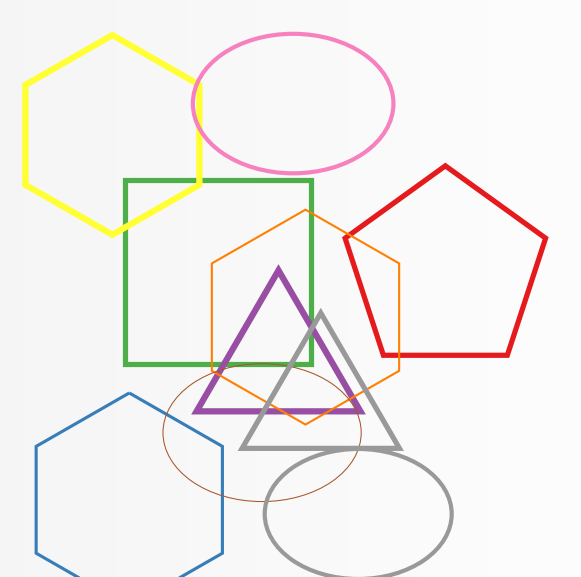[{"shape": "pentagon", "thickness": 2.5, "radius": 0.91, "center": [0.766, 0.531]}, {"shape": "hexagon", "thickness": 1.5, "radius": 0.93, "center": [0.222, 0.134]}, {"shape": "square", "thickness": 2.5, "radius": 0.8, "center": [0.375, 0.528]}, {"shape": "triangle", "thickness": 3, "radius": 0.81, "center": [0.479, 0.368]}, {"shape": "hexagon", "thickness": 1, "radius": 0.93, "center": [0.526, 0.45]}, {"shape": "hexagon", "thickness": 3, "radius": 0.86, "center": [0.193, 0.766]}, {"shape": "oval", "thickness": 0.5, "radius": 0.85, "center": [0.451, 0.25]}, {"shape": "oval", "thickness": 2, "radius": 0.86, "center": [0.504, 0.82]}, {"shape": "triangle", "thickness": 2.5, "radius": 0.78, "center": [0.552, 0.301]}, {"shape": "oval", "thickness": 2, "radius": 0.8, "center": [0.616, 0.109]}]